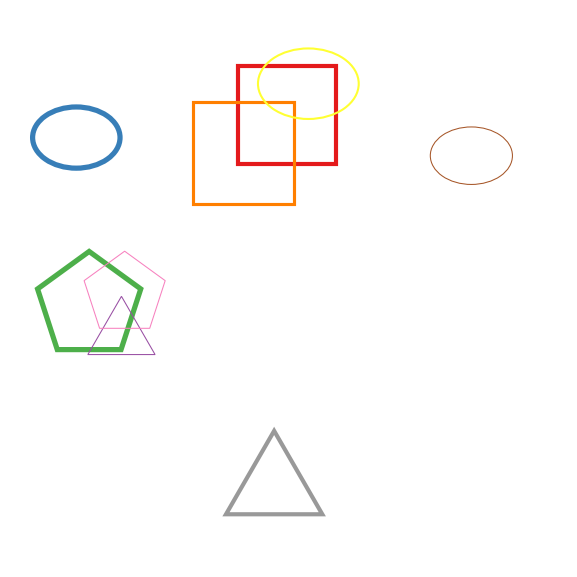[{"shape": "square", "thickness": 2, "radius": 0.42, "center": [0.497, 0.801]}, {"shape": "oval", "thickness": 2.5, "radius": 0.38, "center": [0.132, 0.761]}, {"shape": "pentagon", "thickness": 2.5, "radius": 0.47, "center": [0.154, 0.47]}, {"shape": "triangle", "thickness": 0.5, "radius": 0.34, "center": [0.21, 0.419]}, {"shape": "square", "thickness": 1.5, "radius": 0.44, "center": [0.422, 0.734]}, {"shape": "oval", "thickness": 1, "radius": 0.44, "center": [0.534, 0.854]}, {"shape": "oval", "thickness": 0.5, "radius": 0.36, "center": [0.816, 0.73]}, {"shape": "pentagon", "thickness": 0.5, "radius": 0.37, "center": [0.216, 0.49]}, {"shape": "triangle", "thickness": 2, "radius": 0.48, "center": [0.475, 0.157]}]